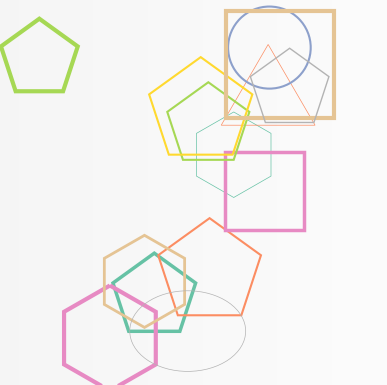[{"shape": "hexagon", "thickness": 0.5, "radius": 0.56, "center": [0.603, 0.598]}, {"shape": "pentagon", "thickness": 2.5, "radius": 0.56, "center": [0.398, 0.23]}, {"shape": "pentagon", "thickness": 1.5, "radius": 0.7, "center": [0.541, 0.294]}, {"shape": "triangle", "thickness": 0.5, "radius": 0.7, "center": [0.692, 0.745]}, {"shape": "circle", "thickness": 1.5, "radius": 0.53, "center": [0.695, 0.876]}, {"shape": "square", "thickness": 2.5, "radius": 0.51, "center": [0.682, 0.503]}, {"shape": "hexagon", "thickness": 3, "radius": 0.68, "center": [0.284, 0.122]}, {"shape": "pentagon", "thickness": 1.5, "radius": 0.56, "center": [0.538, 0.675]}, {"shape": "pentagon", "thickness": 3, "radius": 0.52, "center": [0.102, 0.847]}, {"shape": "pentagon", "thickness": 1.5, "radius": 0.7, "center": [0.518, 0.712]}, {"shape": "hexagon", "thickness": 2, "radius": 0.6, "center": [0.373, 0.269]}, {"shape": "square", "thickness": 3, "radius": 0.7, "center": [0.722, 0.833]}, {"shape": "oval", "thickness": 0.5, "radius": 0.75, "center": [0.484, 0.14]}, {"shape": "pentagon", "thickness": 1, "radius": 0.53, "center": [0.747, 0.768]}]